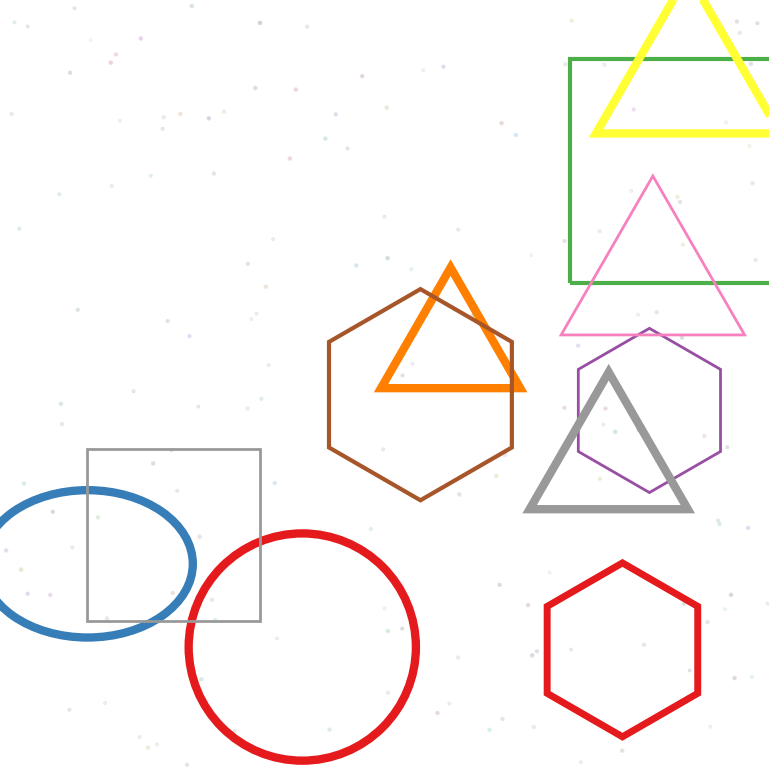[{"shape": "circle", "thickness": 3, "radius": 0.74, "center": [0.393, 0.16]}, {"shape": "hexagon", "thickness": 2.5, "radius": 0.56, "center": [0.808, 0.156]}, {"shape": "oval", "thickness": 3, "radius": 0.68, "center": [0.114, 0.268]}, {"shape": "square", "thickness": 1.5, "radius": 0.73, "center": [0.885, 0.778]}, {"shape": "hexagon", "thickness": 1, "radius": 0.53, "center": [0.843, 0.467]}, {"shape": "triangle", "thickness": 3, "radius": 0.52, "center": [0.585, 0.548]}, {"shape": "triangle", "thickness": 3, "radius": 0.69, "center": [0.894, 0.896]}, {"shape": "hexagon", "thickness": 1.5, "radius": 0.69, "center": [0.546, 0.487]}, {"shape": "triangle", "thickness": 1, "radius": 0.69, "center": [0.848, 0.634]}, {"shape": "triangle", "thickness": 3, "radius": 0.59, "center": [0.791, 0.398]}, {"shape": "square", "thickness": 1, "radius": 0.56, "center": [0.225, 0.305]}]